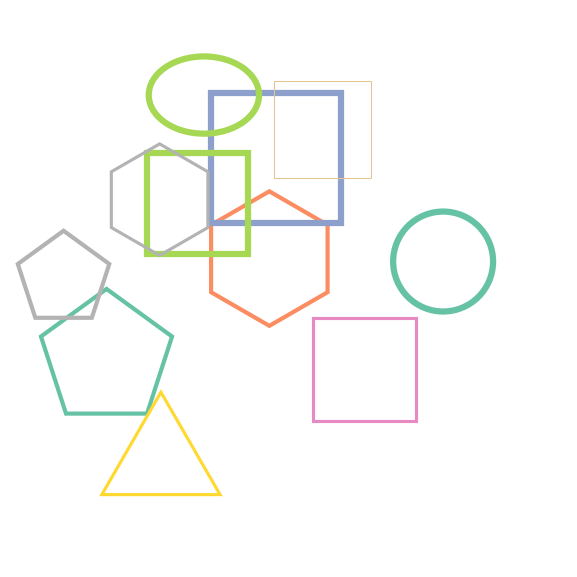[{"shape": "circle", "thickness": 3, "radius": 0.43, "center": [0.767, 0.546]}, {"shape": "pentagon", "thickness": 2, "radius": 0.6, "center": [0.184, 0.38]}, {"shape": "hexagon", "thickness": 2, "radius": 0.58, "center": [0.466, 0.551]}, {"shape": "square", "thickness": 3, "radius": 0.56, "center": [0.478, 0.725]}, {"shape": "square", "thickness": 1.5, "radius": 0.45, "center": [0.63, 0.36]}, {"shape": "square", "thickness": 3, "radius": 0.44, "center": [0.342, 0.647]}, {"shape": "oval", "thickness": 3, "radius": 0.48, "center": [0.353, 0.835]}, {"shape": "triangle", "thickness": 1.5, "radius": 0.59, "center": [0.279, 0.202]}, {"shape": "square", "thickness": 0.5, "radius": 0.42, "center": [0.559, 0.776]}, {"shape": "hexagon", "thickness": 1.5, "radius": 0.48, "center": [0.276, 0.653]}, {"shape": "pentagon", "thickness": 2, "radius": 0.42, "center": [0.11, 0.516]}]